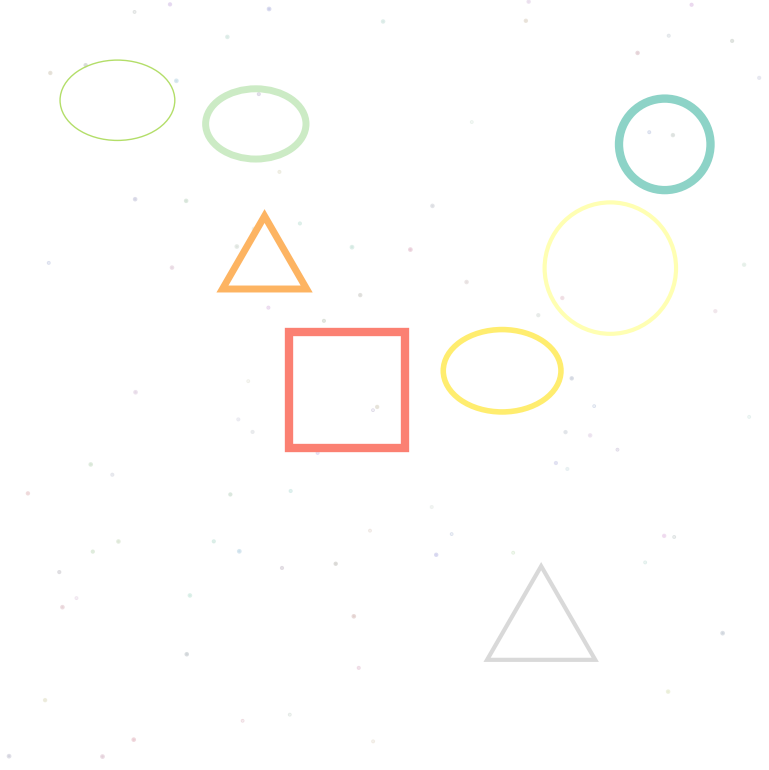[{"shape": "circle", "thickness": 3, "radius": 0.3, "center": [0.863, 0.813]}, {"shape": "circle", "thickness": 1.5, "radius": 0.43, "center": [0.793, 0.652]}, {"shape": "square", "thickness": 3, "radius": 0.38, "center": [0.451, 0.493]}, {"shape": "triangle", "thickness": 2.5, "radius": 0.32, "center": [0.344, 0.656]}, {"shape": "oval", "thickness": 0.5, "radius": 0.37, "center": [0.153, 0.87]}, {"shape": "triangle", "thickness": 1.5, "radius": 0.41, "center": [0.703, 0.184]}, {"shape": "oval", "thickness": 2.5, "radius": 0.33, "center": [0.332, 0.839]}, {"shape": "oval", "thickness": 2, "radius": 0.38, "center": [0.652, 0.518]}]